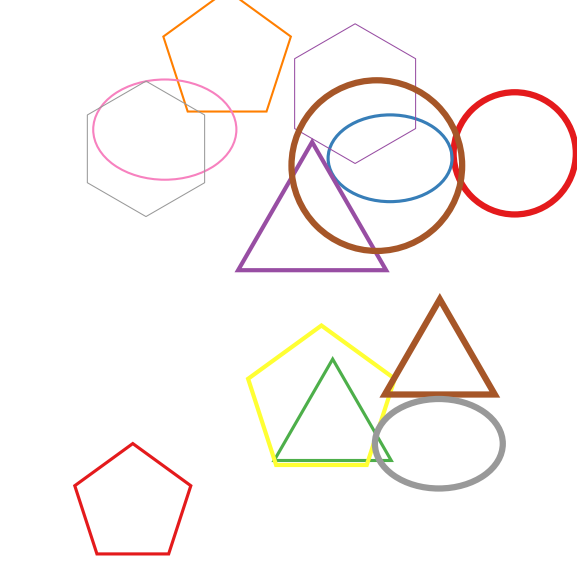[{"shape": "pentagon", "thickness": 1.5, "radius": 0.53, "center": [0.23, 0.125]}, {"shape": "circle", "thickness": 3, "radius": 0.53, "center": [0.891, 0.734]}, {"shape": "oval", "thickness": 1.5, "radius": 0.54, "center": [0.675, 0.725]}, {"shape": "triangle", "thickness": 1.5, "radius": 0.59, "center": [0.576, 0.26]}, {"shape": "triangle", "thickness": 2, "radius": 0.74, "center": [0.54, 0.605]}, {"shape": "hexagon", "thickness": 0.5, "radius": 0.6, "center": [0.615, 0.837]}, {"shape": "pentagon", "thickness": 1, "radius": 0.58, "center": [0.393, 0.9]}, {"shape": "pentagon", "thickness": 2, "radius": 0.67, "center": [0.557, 0.302]}, {"shape": "circle", "thickness": 3, "radius": 0.74, "center": [0.653, 0.712]}, {"shape": "triangle", "thickness": 3, "radius": 0.55, "center": [0.762, 0.371]}, {"shape": "oval", "thickness": 1, "radius": 0.62, "center": [0.285, 0.775]}, {"shape": "hexagon", "thickness": 0.5, "radius": 0.59, "center": [0.253, 0.741]}, {"shape": "oval", "thickness": 3, "radius": 0.55, "center": [0.76, 0.231]}]